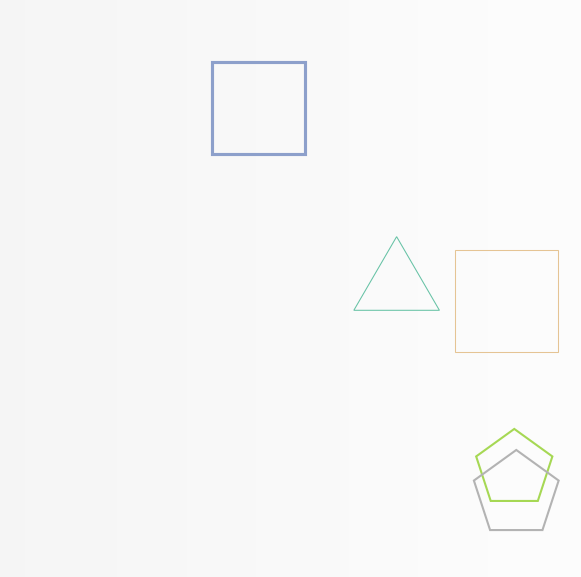[{"shape": "triangle", "thickness": 0.5, "radius": 0.43, "center": [0.682, 0.504]}, {"shape": "square", "thickness": 1.5, "radius": 0.4, "center": [0.445, 0.812]}, {"shape": "pentagon", "thickness": 1, "radius": 0.34, "center": [0.885, 0.187]}, {"shape": "square", "thickness": 0.5, "radius": 0.44, "center": [0.872, 0.478]}, {"shape": "pentagon", "thickness": 1, "radius": 0.38, "center": [0.888, 0.143]}]